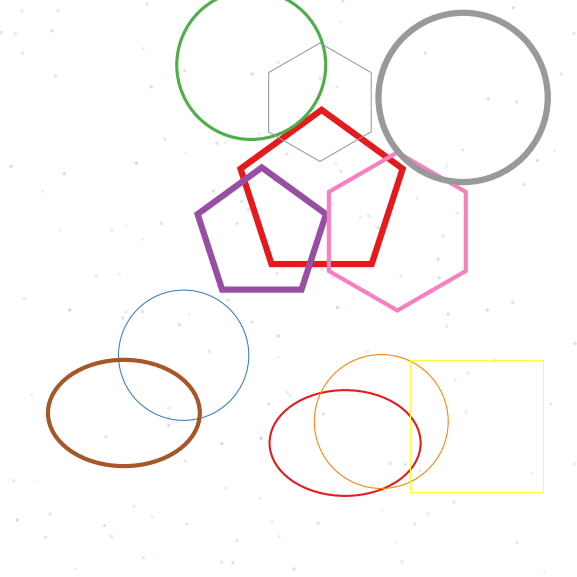[{"shape": "pentagon", "thickness": 3, "radius": 0.74, "center": [0.557, 0.661]}, {"shape": "oval", "thickness": 1, "radius": 0.65, "center": [0.598, 0.232]}, {"shape": "circle", "thickness": 0.5, "radius": 0.56, "center": [0.318, 0.384]}, {"shape": "circle", "thickness": 1.5, "radius": 0.64, "center": [0.435, 0.887]}, {"shape": "pentagon", "thickness": 3, "radius": 0.58, "center": [0.453, 0.592]}, {"shape": "circle", "thickness": 0.5, "radius": 0.58, "center": [0.66, 0.269]}, {"shape": "square", "thickness": 0.5, "radius": 0.57, "center": [0.825, 0.262]}, {"shape": "oval", "thickness": 2, "radius": 0.66, "center": [0.215, 0.284]}, {"shape": "hexagon", "thickness": 2, "radius": 0.68, "center": [0.688, 0.598]}, {"shape": "circle", "thickness": 3, "radius": 0.73, "center": [0.802, 0.83]}, {"shape": "hexagon", "thickness": 0.5, "radius": 0.51, "center": [0.554, 0.822]}]